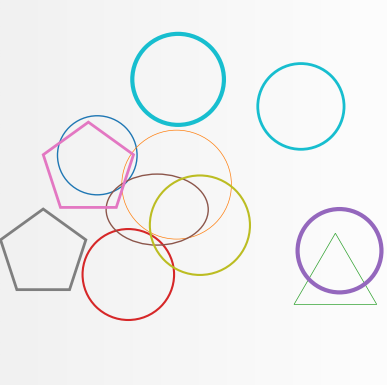[{"shape": "circle", "thickness": 1, "radius": 0.51, "center": [0.251, 0.597]}, {"shape": "circle", "thickness": 0.5, "radius": 0.71, "center": [0.456, 0.52]}, {"shape": "triangle", "thickness": 0.5, "radius": 0.62, "center": [0.865, 0.271]}, {"shape": "circle", "thickness": 1.5, "radius": 0.59, "center": [0.331, 0.287]}, {"shape": "circle", "thickness": 3, "radius": 0.54, "center": [0.876, 0.349]}, {"shape": "oval", "thickness": 1, "radius": 0.66, "center": [0.406, 0.456]}, {"shape": "pentagon", "thickness": 2, "radius": 0.61, "center": [0.228, 0.56]}, {"shape": "pentagon", "thickness": 2, "radius": 0.58, "center": [0.111, 0.341]}, {"shape": "circle", "thickness": 1.5, "radius": 0.65, "center": [0.516, 0.415]}, {"shape": "circle", "thickness": 3, "radius": 0.59, "center": [0.46, 0.794]}, {"shape": "circle", "thickness": 2, "radius": 0.56, "center": [0.777, 0.724]}]